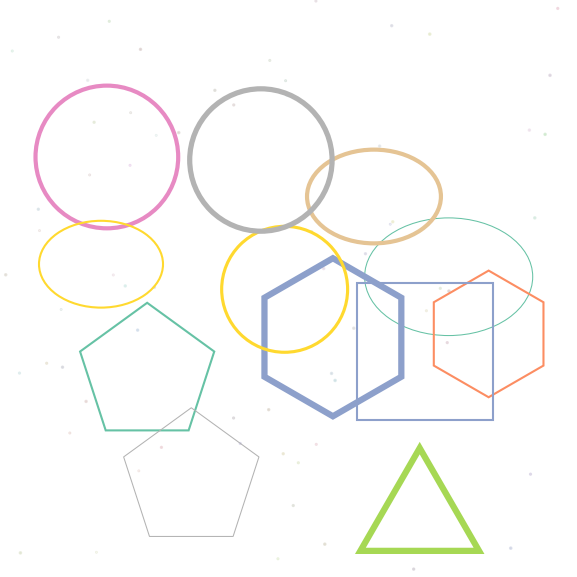[{"shape": "oval", "thickness": 0.5, "radius": 0.73, "center": [0.777, 0.52]}, {"shape": "pentagon", "thickness": 1, "radius": 0.61, "center": [0.255, 0.353]}, {"shape": "hexagon", "thickness": 1, "radius": 0.55, "center": [0.846, 0.421]}, {"shape": "hexagon", "thickness": 3, "radius": 0.68, "center": [0.576, 0.415]}, {"shape": "square", "thickness": 1, "radius": 0.59, "center": [0.736, 0.391]}, {"shape": "circle", "thickness": 2, "radius": 0.62, "center": [0.185, 0.727]}, {"shape": "triangle", "thickness": 3, "radius": 0.59, "center": [0.727, 0.105]}, {"shape": "oval", "thickness": 1, "radius": 0.54, "center": [0.175, 0.542]}, {"shape": "circle", "thickness": 1.5, "radius": 0.55, "center": [0.493, 0.498]}, {"shape": "oval", "thickness": 2, "radius": 0.58, "center": [0.648, 0.659]}, {"shape": "pentagon", "thickness": 0.5, "radius": 0.62, "center": [0.331, 0.17]}, {"shape": "circle", "thickness": 2.5, "radius": 0.62, "center": [0.452, 0.722]}]